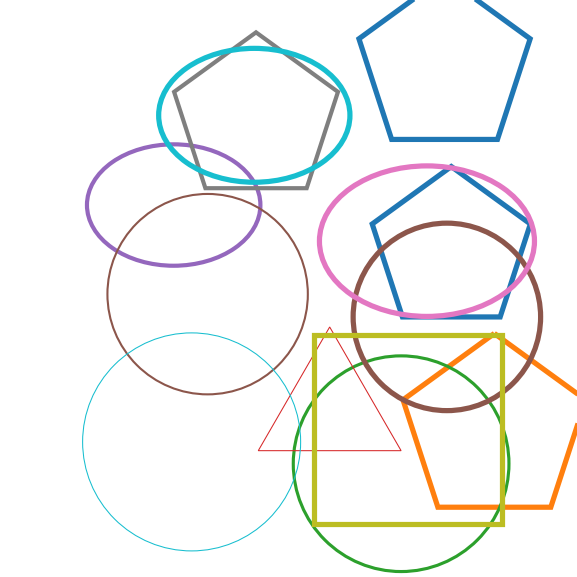[{"shape": "pentagon", "thickness": 2.5, "radius": 0.72, "center": [0.781, 0.567]}, {"shape": "pentagon", "thickness": 2.5, "radius": 0.78, "center": [0.77, 0.884]}, {"shape": "pentagon", "thickness": 2.5, "radius": 0.83, "center": [0.856, 0.255]}, {"shape": "circle", "thickness": 1.5, "radius": 0.93, "center": [0.695, 0.196]}, {"shape": "triangle", "thickness": 0.5, "radius": 0.71, "center": [0.571, 0.29]}, {"shape": "oval", "thickness": 2, "radius": 0.75, "center": [0.301, 0.644]}, {"shape": "circle", "thickness": 2.5, "radius": 0.81, "center": [0.774, 0.45]}, {"shape": "circle", "thickness": 1, "radius": 0.87, "center": [0.36, 0.49]}, {"shape": "oval", "thickness": 2.5, "radius": 0.93, "center": [0.739, 0.582]}, {"shape": "pentagon", "thickness": 2, "radius": 0.75, "center": [0.443, 0.794]}, {"shape": "square", "thickness": 2.5, "radius": 0.82, "center": [0.707, 0.255]}, {"shape": "oval", "thickness": 2.5, "radius": 0.83, "center": [0.44, 0.799]}, {"shape": "circle", "thickness": 0.5, "radius": 0.94, "center": [0.332, 0.234]}]